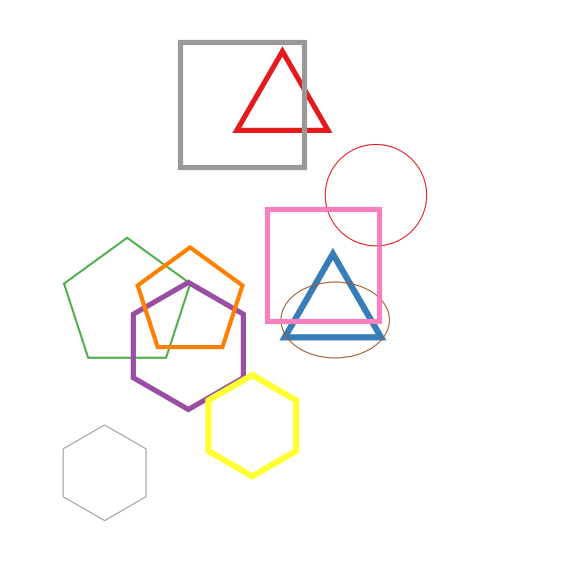[{"shape": "circle", "thickness": 0.5, "radius": 0.44, "center": [0.651, 0.661]}, {"shape": "triangle", "thickness": 2.5, "radius": 0.46, "center": [0.489, 0.819]}, {"shape": "triangle", "thickness": 3, "radius": 0.48, "center": [0.576, 0.463]}, {"shape": "pentagon", "thickness": 1, "radius": 0.57, "center": [0.22, 0.473]}, {"shape": "hexagon", "thickness": 2.5, "radius": 0.55, "center": [0.326, 0.4]}, {"shape": "pentagon", "thickness": 2, "radius": 0.48, "center": [0.329, 0.475]}, {"shape": "hexagon", "thickness": 3, "radius": 0.44, "center": [0.437, 0.262]}, {"shape": "oval", "thickness": 0.5, "radius": 0.47, "center": [0.58, 0.445]}, {"shape": "square", "thickness": 2.5, "radius": 0.49, "center": [0.559, 0.54]}, {"shape": "hexagon", "thickness": 0.5, "radius": 0.41, "center": [0.181, 0.18]}, {"shape": "square", "thickness": 2.5, "radius": 0.54, "center": [0.419, 0.818]}]